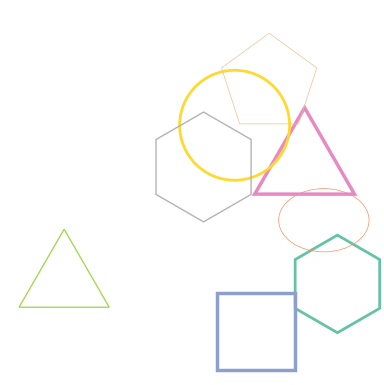[{"shape": "hexagon", "thickness": 2, "radius": 0.63, "center": [0.876, 0.263]}, {"shape": "oval", "thickness": 0.5, "radius": 0.59, "center": [0.841, 0.428]}, {"shape": "square", "thickness": 2.5, "radius": 0.5, "center": [0.665, 0.139]}, {"shape": "triangle", "thickness": 2.5, "radius": 0.75, "center": [0.791, 0.571]}, {"shape": "triangle", "thickness": 1, "radius": 0.68, "center": [0.167, 0.27]}, {"shape": "circle", "thickness": 2, "radius": 0.71, "center": [0.609, 0.675]}, {"shape": "pentagon", "thickness": 0.5, "radius": 0.65, "center": [0.699, 0.783]}, {"shape": "hexagon", "thickness": 1, "radius": 0.71, "center": [0.529, 0.566]}]